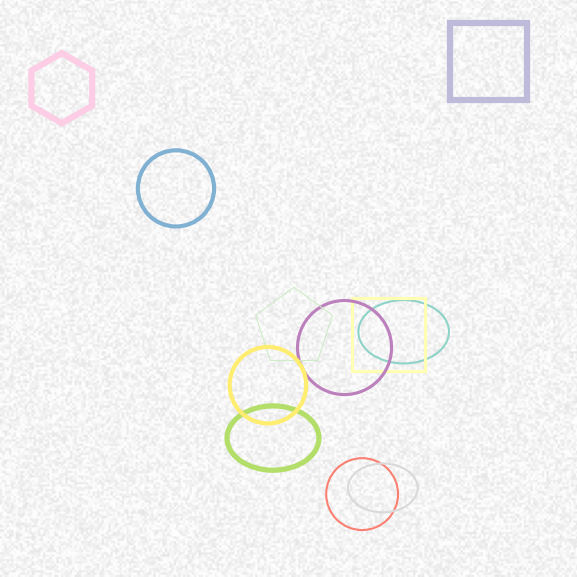[{"shape": "oval", "thickness": 1, "radius": 0.39, "center": [0.699, 0.425]}, {"shape": "square", "thickness": 1.5, "radius": 0.32, "center": [0.673, 0.419]}, {"shape": "square", "thickness": 3, "radius": 0.34, "center": [0.846, 0.893]}, {"shape": "circle", "thickness": 1, "radius": 0.31, "center": [0.627, 0.144]}, {"shape": "circle", "thickness": 2, "radius": 0.33, "center": [0.305, 0.673]}, {"shape": "oval", "thickness": 2.5, "radius": 0.4, "center": [0.473, 0.241]}, {"shape": "hexagon", "thickness": 3, "radius": 0.3, "center": [0.107, 0.846]}, {"shape": "oval", "thickness": 1, "radius": 0.3, "center": [0.663, 0.154]}, {"shape": "circle", "thickness": 1.5, "radius": 0.41, "center": [0.597, 0.397]}, {"shape": "pentagon", "thickness": 0.5, "radius": 0.35, "center": [0.509, 0.432]}, {"shape": "circle", "thickness": 2, "radius": 0.33, "center": [0.464, 0.332]}]